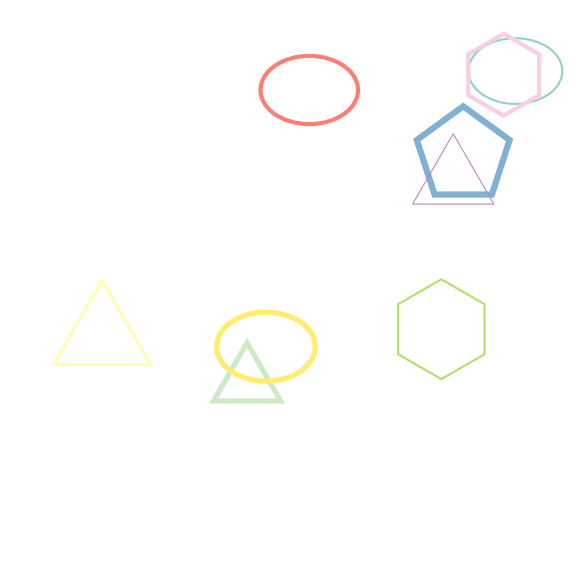[{"shape": "oval", "thickness": 1, "radius": 0.41, "center": [0.892, 0.876]}, {"shape": "triangle", "thickness": 1.5, "radius": 0.49, "center": [0.176, 0.417]}, {"shape": "oval", "thickness": 2, "radius": 0.42, "center": [0.536, 0.843]}, {"shape": "pentagon", "thickness": 3, "radius": 0.42, "center": [0.802, 0.731]}, {"shape": "hexagon", "thickness": 1, "radius": 0.43, "center": [0.764, 0.429]}, {"shape": "hexagon", "thickness": 2, "radius": 0.35, "center": [0.872, 0.87]}, {"shape": "triangle", "thickness": 0.5, "radius": 0.41, "center": [0.785, 0.686]}, {"shape": "triangle", "thickness": 2.5, "radius": 0.34, "center": [0.428, 0.338]}, {"shape": "oval", "thickness": 2.5, "radius": 0.43, "center": [0.46, 0.399]}]